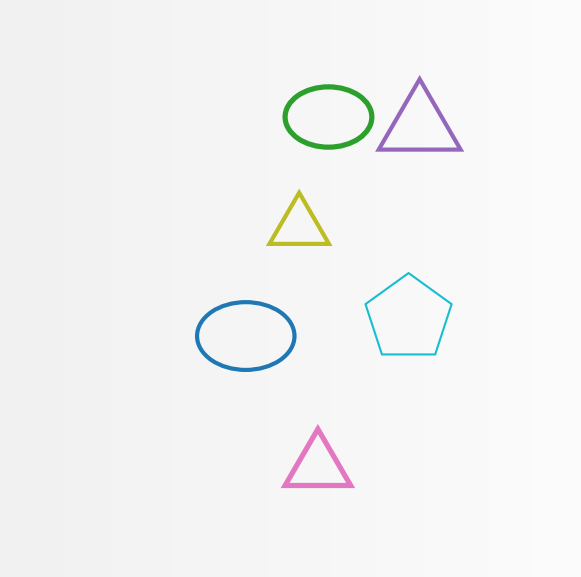[{"shape": "oval", "thickness": 2, "radius": 0.42, "center": [0.423, 0.417]}, {"shape": "oval", "thickness": 2.5, "radius": 0.37, "center": [0.565, 0.797]}, {"shape": "triangle", "thickness": 2, "radius": 0.41, "center": [0.722, 0.781]}, {"shape": "triangle", "thickness": 2.5, "radius": 0.33, "center": [0.547, 0.191]}, {"shape": "triangle", "thickness": 2, "radius": 0.3, "center": [0.515, 0.606]}, {"shape": "pentagon", "thickness": 1, "radius": 0.39, "center": [0.703, 0.448]}]